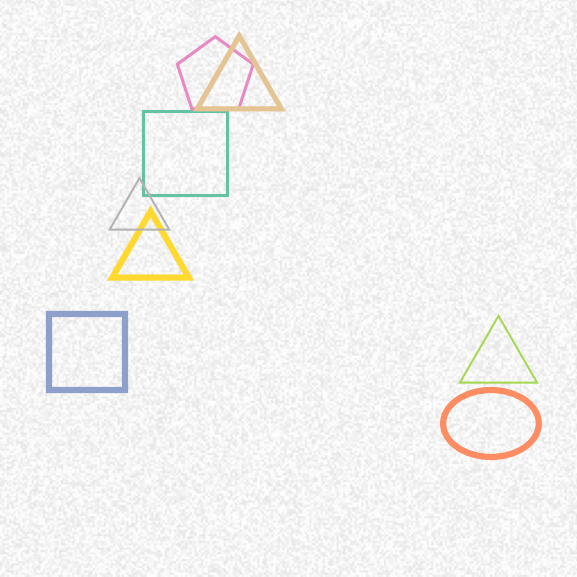[{"shape": "square", "thickness": 1.5, "radius": 0.36, "center": [0.32, 0.735]}, {"shape": "oval", "thickness": 3, "radius": 0.41, "center": [0.85, 0.266]}, {"shape": "square", "thickness": 3, "radius": 0.33, "center": [0.151, 0.389]}, {"shape": "pentagon", "thickness": 1.5, "radius": 0.35, "center": [0.373, 0.867]}, {"shape": "triangle", "thickness": 1, "radius": 0.39, "center": [0.863, 0.375]}, {"shape": "triangle", "thickness": 3, "radius": 0.38, "center": [0.261, 0.557]}, {"shape": "triangle", "thickness": 2.5, "radius": 0.42, "center": [0.414, 0.853]}, {"shape": "triangle", "thickness": 1, "radius": 0.3, "center": [0.242, 0.631]}]